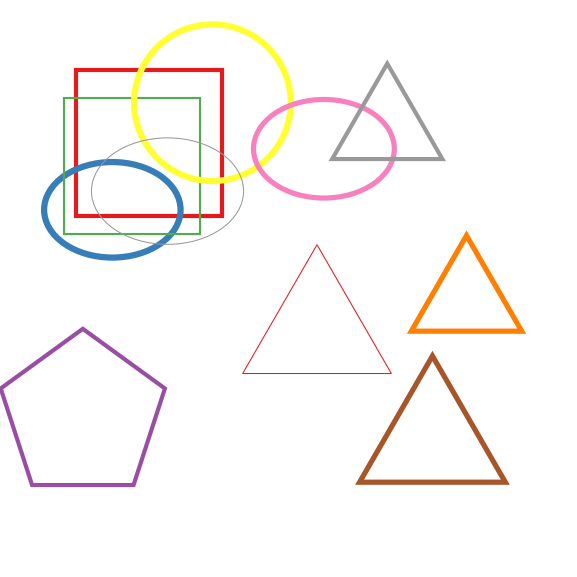[{"shape": "square", "thickness": 2, "radius": 0.63, "center": [0.258, 0.752]}, {"shape": "triangle", "thickness": 0.5, "radius": 0.74, "center": [0.549, 0.427]}, {"shape": "oval", "thickness": 3, "radius": 0.59, "center": [0.195, 0.636]}, {"shape": "square", "thickness": 1, "radius": 0.59, "center": [0.228, 0.712]}, {"shape": "pentagon", "thickness": 2, "radius": 0.75, "center": [0.143, 0.28]}, {"shape": "triangle", "thickness": 2.5, "radius": 0.55, "center": [0.808, 0.481]}, {"shape": "circle", "thickness": 3, "radius": 0.68, "center": [0.368, 0.821]}, {"shape": "triangle", "thickness": 2.5, "radius": 0.73, "center": [0.749, 0.237]}, {"shape": "oval", "thickness": 2.5, "radius": 0.61, "center": [0.561, 0.742]}, {"shape": "oval", "thickness": 0.5, "radius": 0.66, "center": [0.29, 0.668]}, {"shape": "triangle", "thickness": 2, "radius": 0.55, "center": [0.671, 0.779]}]